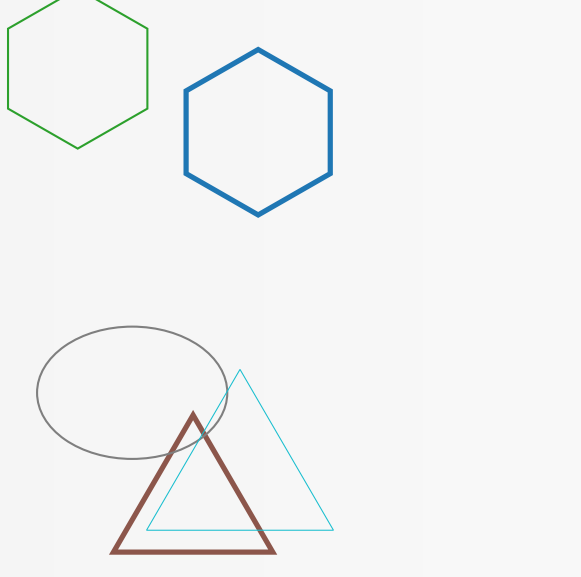[{"shape": "hexagon", "thickness": 2.5, "radius": 0.72, "center": [0.444, 0.77]}, {"shape": "hexagon", "thickness": 1, "radius": 0.69, "center": [0.134, 0.88]}, {"shape": "triangle", "thickness": 2.5, "radius": 0.79, "center": [0.332, 0.122]}, {"shape": "oval", "thickness": 1, "radius": 0.82, "center": [0.227, 0.319]}, {"shape": "triangle", "thickness": 0.5, "radius": 0.93, "center": [0.413, 0.174]}]